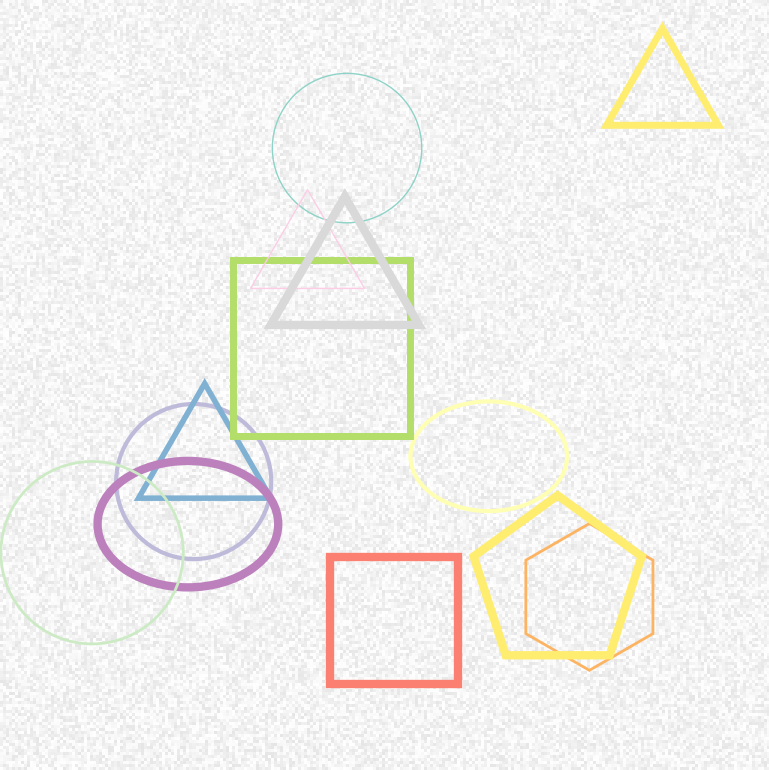[{"shape": "circle", "thickness": 0.5, "radius": 0.49, "center": [0.451, 0.808]}, {"shape": "oval", "thickness": 1.5, "radius": 0.51, "center": [0.635, 0.407]}, {"shape": "circle", "thickness": 1.5, "radius": 0.5, "center": [0.252, 0.375]}, {"shape": "square", "thickness": 3, "radius": 0.41, "center": [0.512, 0.194]}, {"shape": "triangle", "thickness": 2, "radius": 0.5, "center": [0.266, 0.403]}, {"shape": "hexagon", "thickness": 1, "radius": 0.48, "center": [0.765, 0.225]}, {"shape": "square", "thickness": 2.5, "radius": 0.57, "center": [0.417, 0.548]}, {"shape": "triangle", "thickness": 0.5, "radius": 0.43, "center": [0.399, 0.668]}, {"shape": "triangle", "thickness": 3, "radius": 0.56, "center": [0.448, 0.634]}, {"shape": "oval", "thickness": 3, "radius": 0.59, "center": [0.244, 0.319]}, {"shape": "circle", "thickness": 1, "radius": 0.59, "center": [0.12, 0.282]}, {"shape": "pentagon", "thickness": 3, "radius": 0.57, "center": [0.724, 0.242]}, {"shape": "triangle", "thickness": 2.5, "radius": 0.42, "center": [0.86, 0.879]}]